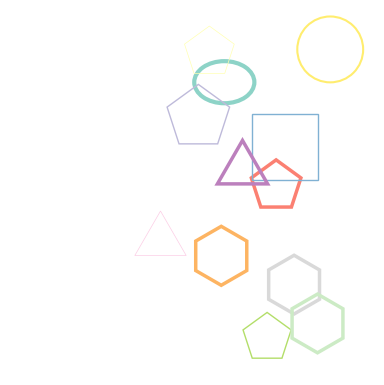[{"shape": "oval", "thickness": 3, "radius": 0.39, "center": [0.583, 0.786]}, {"shape": "pentagon", "thickness": 0.5, "radius": 0.34, "center": [0.544, 0.864]}, {"shape": "pentagon", "thickness": 1, "radius": 0.43, "center": [0.515, 0.695]}, {"shape": "pentagon", "thickness": 2.5, "radius": 0.34, "center": [0.717, 0.517]}, {"shape": "square", "thickness": 1, "radius": 0.43, "center": [0.741, 0.619]}, {"shape": "hexagon", "thickness": 2.5, "radius": 0.38, "center": [0.575, 0.336]}, {"shape": "pentagon", "thickness": 1, "radius": 0.33, "center": [0.694, 0.123]}, {"shape": "triangle", "thickness": 0.5, "radius": 0.39, "center": [0.417, 0.375]}, {"shape": "hexagon", "thickness": 2.5, "radius": 0.38, "center": [0.764, 0.261]}, {"shape": "triangle", "thickness": 2.5, "radius": 0.38, "center": [0.63, 0.56]}, {"shape": "hexagon", "thickness": 2.5, "radius": 0.38, "center": [0.825, 0.16]}, {"shape": "circle", "thickness": 1.5, "radius": 0.43, "center": [0.858, 0.872]}]